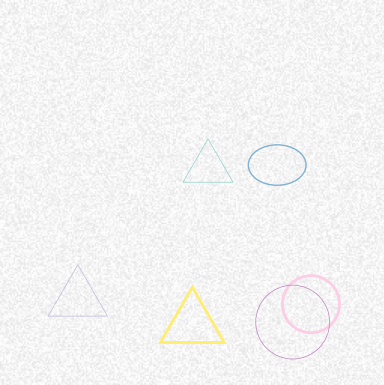[{"shape": "triangle", "thickness": 0.5, "radius": 0.38, "center": [0.54, 0.564]}, {"shape": "triangle", "thickness": 0.5, "radius": 0.44, "center": [0.202, 0.223]}, {"shape": "oval", "thickness": 1, "radius": 0.38, "center": [0.72, 0.571]}, {"shape": "circle", "thickness": 2, "radius": 0.37, "center": [0.808, 0.21]}, {"shape": "circle", "thickness": 0.5, "radius": 0.48, "center": [0.76, 0.163]}, {"shape": "triangle", "thickness": 2, "radius": 0.48, "center": [0.499, 0.158]}]